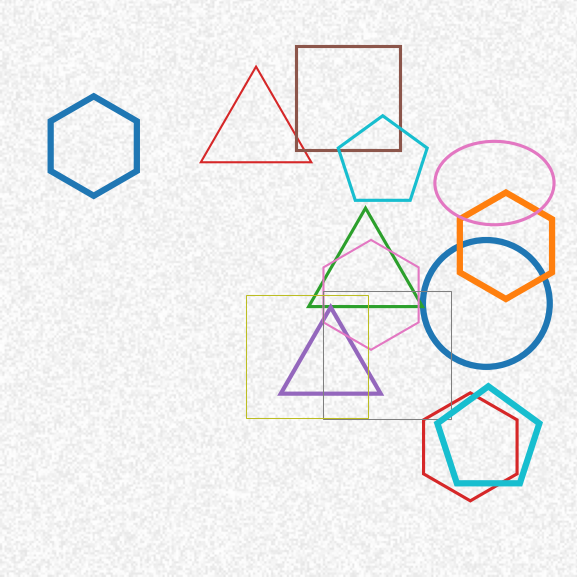[{"shape": "hexagon", "thickness": 3, "radius": 0.43, "center": [0.162, 0.746]}, {"shape": "circle", "thickness": 3, "radius": 0.55, "center": [0.842, 0.474]}, {"shape": "hexagon", "thickness": 3, "radius": 0.46, "center": [0.876, 0.574]}, {"shape": "triangle", "thickness": 1.5, "radius": 0.57, "center": [0.633, 0.525]}, {"shape": "hexagon", "thickness": 1.5, "radius": 0.47, "center": [0.814, 0.225]}, {"shape": "triangle", "thickness": 1, "radius": 0.55, "center": [0.443, 0.773]}, {"shape": "triangle", "thickness": 2, "radius": 0.5, "center": [0.573, 0.367]}, {"shape": "square", "thickness": 1.5, "radius": 0.45, "center": [0.603, 0.83]}, {"shape": "hexagon", "thickness": 1, "radius": 0.48, "center": [0.643, 0.489]}, {"shape": "oval", "thickness": 1.5, "radius": 0.52, "center": [0.856, 0.682]}, {"shape": "square", "thickness": 0.5, "radius": 0.55, "center": [0.67, 0.385]}, {"shape": "square", "thickness": 0.5, "radius": 0.53, "center": [0.532, 0.382]}, {"shape": "pentagon", "thickness": 3, "radius": 0.46, "center": [0.846, 0.237]}, {"shape": "pentagon", "thickness": 1.5, "radius": 0.4, "center": [0.663, 0.718]}]